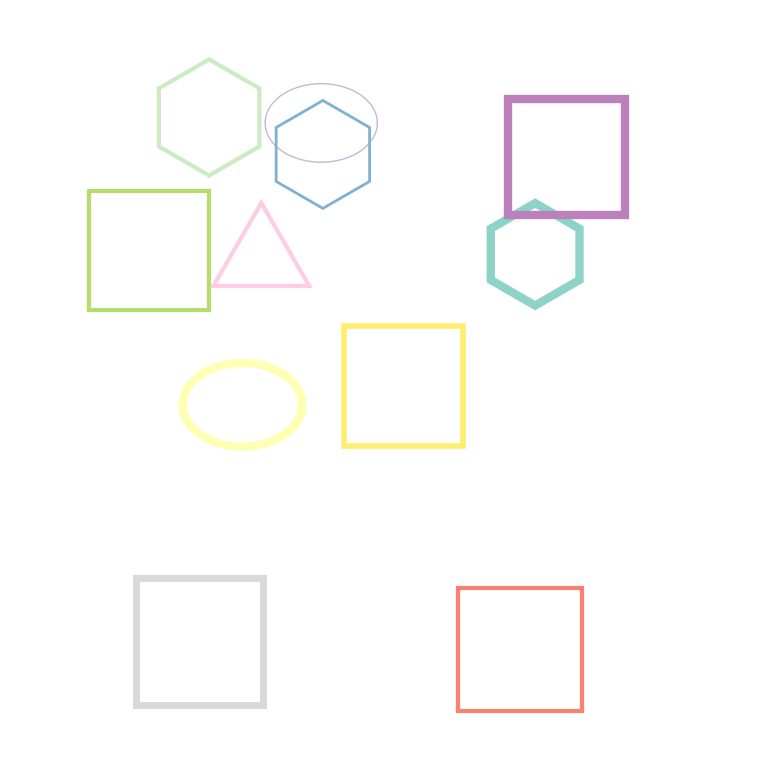[{"shape": "hexagon", "thickness": 3, "radius": 0.33, "center": [0.695, 0.67]}, {"shape": "oval", "thickness": 3, "radius": 0.39, "center": [0.315, 0.474]}, {"shape": "oval", "thickness": 0.5, "radius": 0.36, "center": [0.417, 0.84]}, {"shape": "square", "thickness": 1.5, "radius": 0.4, "center": [0.675, 0.157]}, {"shape": "hexagon", "thickness": 1, "radius": 0.35, "center": [0.419, 0.799]}, {"shape": "square", "thickness": 1.5, "radius": 0.39, "center": [0.194, 0.675]}, {"shape": "triangle", "thickness": 1.5, "radius": 0.36, "center": [0.339, 0.665]}, {"shape": "square", "thickness": 2.5, "radius": 0.41, "center": [0.26, 0.167]}, {"shape": "square", "thickness": 3, "radius": 0.38, "center": [0.736, 0.796]}, {"shape": "hexagon", "thickness": 1.5, "radius": 0.38, "center": [0.272, 0.847]}, {"shape": "square", "thickness": 2, "radius": 0.39, "center": [0.524, 0.498]}]